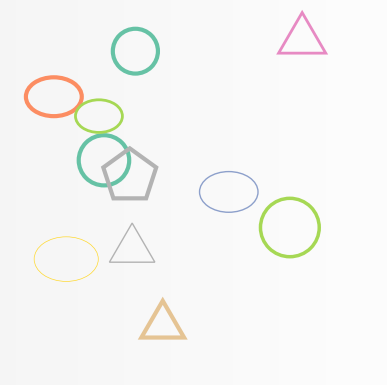[{"shape": "circle", "thickness": 3, "radius": 0.33, "center": [0.268, 0.584]}, {"shape": "circle", "thickness": 3, "radius": 0.29, "center": [0.349, 0.867]}, {"shape": "oval", "thickness": 3, "radius": 0.36, "center": [0.139, 0.749]}, {"shape": "oval", "thickness": 1, "radius": 0.38, "center": [0.59, 0.501]}, {"shape": "triangle", "thickness": 2, "radius": 0.35, "center": [0.78, 0.897]}, {"shape": "oval", "thickness": 2, "radius": 0.3, "center": [0.255, 0.698]}, {"shape": "circle", "thickness": 2.5, "radius": 0.38, "center": [0.748, 0.409]}, {"shape": "oval", "thickness": 0.5, "radius": 0.41, "center": [0.171, 0.327]}, {"shape": "triangle", "thickness": 3, "radius": 0.32, "center": [0.42, 0.155]}, {"shape": "pentagon", "thickness": 3, "radius": 0.36, "center": [0.335, 0.543]}, {"shape": "triangle", "thickness": 1, "radius": 0.34, "center": [0.341, 0.353]}]